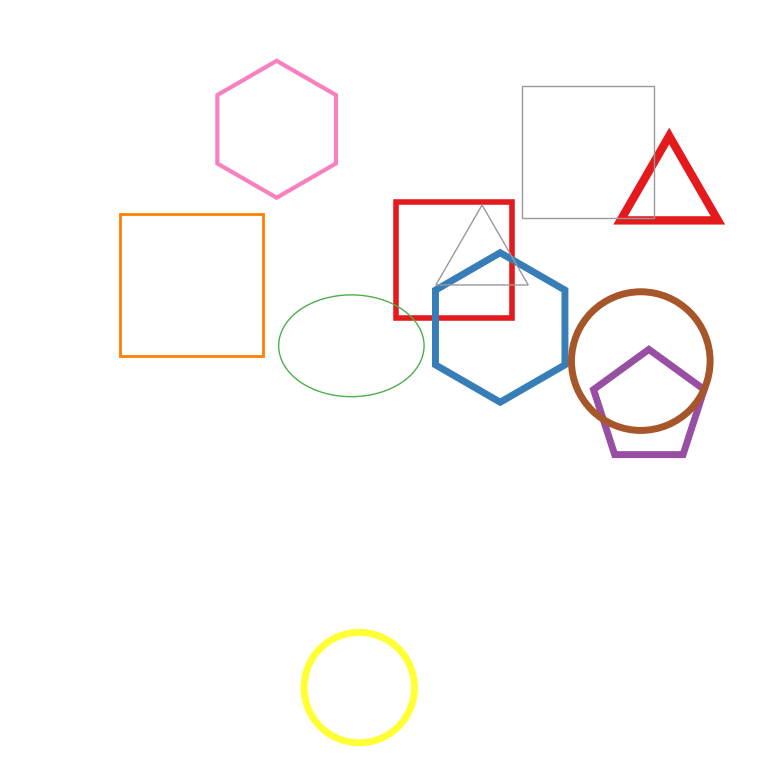[{"shape": "square", "thickness": 2, "radius": 0.38, "center": [0.589, 0.662]}, {"shape": "triangle", "thickness": 3, "radius": 0.37, "center": [0.869, 0.75]}, {"shape": "hexagon", "thickness": 2.5, "radius": 0.49, "center": [0.65, 0.575]}, {"shape": "oval", "thickness": 0.5, "radius": 0.47, "center": [0.456, 0.551]}, {"shape": "pentagon", "thickness": 2.5, "radius": 0.38, "center": [0.843, 0.471]}, {"shape": "square", "thickness": 1, "radius": 0.46, "center": [0.249, 0.63]}, {"shape": "circle", "thickness": 2.5, "radius": 0.36, "center": [0.467, 0.107]}, {"shape": "circle", "thickness": 2.5, "radius": 0.45, "center": [0.832, 0.531]}, {"shape": "hexagon", "thickness": 1.5, "radius": 0.44, "center": [0.359, 0.832]}, {"shape": "triangle", "thickness": 0.5, "radius": 0.35, "center": [0.626, 0.665]}, {"shape": "square", "thickness": 0.5, "radius": 0.43, "center": [0.764, 0.802]}]